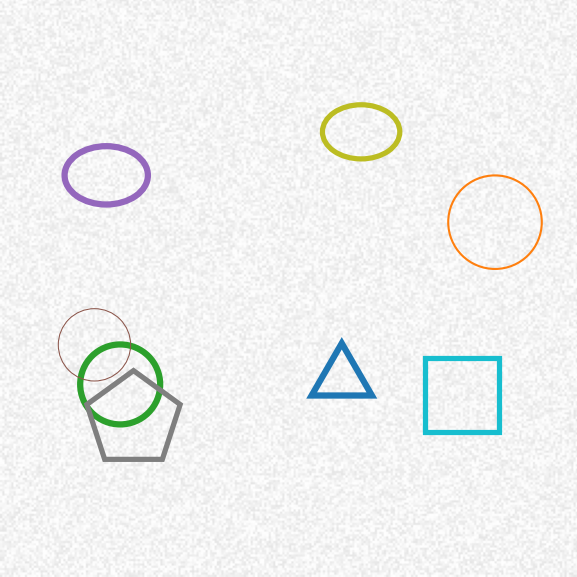[{"shape": "triangle", "thickness": 3, "radius": 0.3, "center": [0.592, 0.344]}, {"shape": "circle", "thickness": 1, "radius": 0.4, "center": [0.857, 0.614]}, {"shape": "circle", "thickness": 3, "radius": 0.35, "center": [0.208, 0.333]}, {"shape": "oval", "thickness": 3, "radius": 0.36, "center": [0.184, 0.696]}, {"shape": "circle", "thickness": 0.5, "radius": 0.31, "center": [0.164, 0.402]}, {"shape": "pentagon", "thickness": 2.5, "radius": 0.42, "center": [0.231, 0.272]}, {"shape": "oval", "thickness": 2.5, "radius": 0.33, "center": [0.625, 0.771]}, {"shape": "square", "thickness": 2.5, "radius": 0.32, "center": [0.8, 0.315]}]